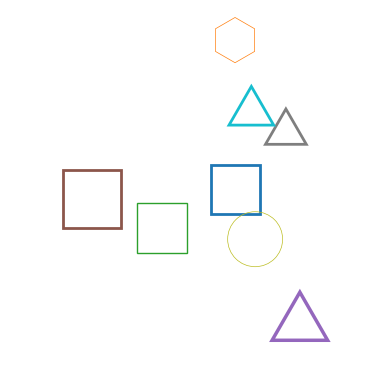[{"shape": "square", "thickness": 2, "radius": 0.32, "center": [0.612, 0.508]}, {"shape": "hexagon", "thickness": 0.5, "radius": 0.29, "center": [0.611, 0.896]}, {"shape": "square", "thickness": 1, "radius": 0.33, "center": [0.42, 0.408]}, {"shape": "triangle", "thickness": 2.5, "radius": 0.42, "center": [0.779, 0.158]}, {"shape": "square", "thickness": 2, "radius": 0.38, "center": [0.239, 0.484]}, {"shape": "triangle", "thickness": 2, "radius": 0.31, "center": [0.743, 0.656]}, {"shape": "circle", "thickness": 0.5, "radius": 0.36, "center": [0.663, 0.379]}, {"shape": "triangle", "thickness": 2, "radius": 0.33, "center": [0.653, 0.709]}]